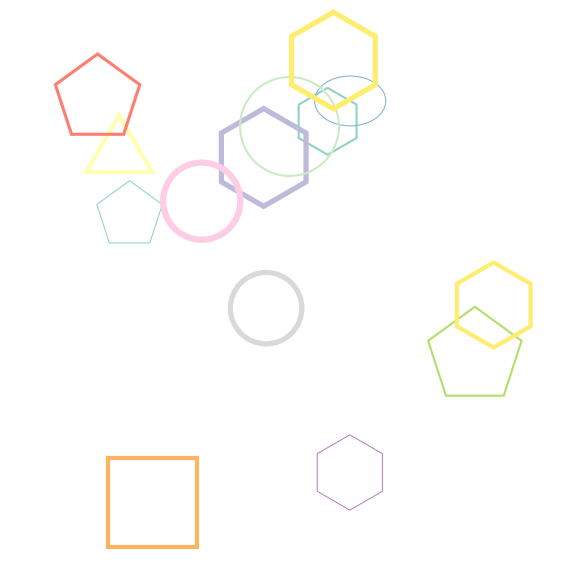[{"shape": "hexagon", "thickness": 1, "radius": 0.29, "center": [0.567, 0.789]}, {"shape": "pentagon", "thickness": 0.5, "radius": 0.3, "center": [0.224, 0.627]}, {"shape": "triangle", "thickness": 2, "radius": 0.33, "center": [0.206, 0.734]}, {"shape": "hexagon", "thickness": 2.5, "radius": 0.42, "center": [0.457, 0.727]}, {"shape": "pentagon", "thickness": 1.5, "radius": 0.38, "center": [0.169, 0.829]}, {"shape": "oval", "thickness": 0.5, "radius": 0.31, "center": [0.606, 0.824]}, {"shape": "square", "thickness": 2, "radius": 0.39, "center": [0.264, 0.129]}, {"shape": "pentagon", "thickness": 1, "radius": 0.43, "center": [0.822, 0.383]}, {"shape": "circle", "thickness": 3, "radius": 0.33, "center": [0.349, 0.651]}, {"shape": "circle", "thickness": 2.5, "radius": 0.31, "center": [0.461, 0.466]}, {"shape": "hexagon", "thickness": 0.5, "radius": 0.33, "center": [0.606, 0.181]}, {"shape": "circle", "thickness": 1, "radius": 0.43, "center": [0.501, 0.78]}, {"shape": "hexagon", "thickness": 2.5, "radius": 0.42, "center": [0.577, 0.894]}, {"shape": "hexagon", "thickness": 2, "radius": 0.37, "center": [0.855, 0.471]}]